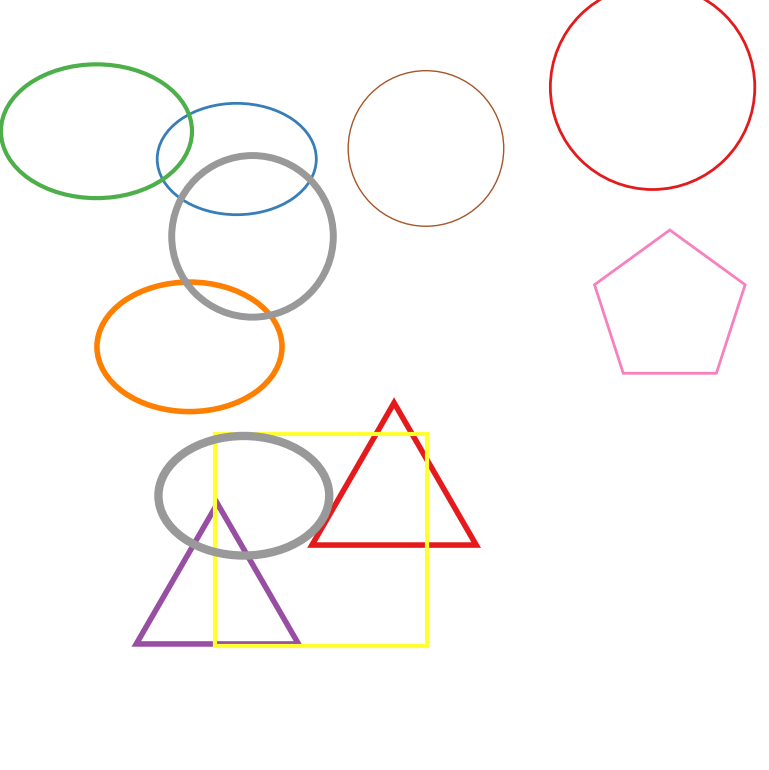[{"shape": "circle", "thickness": 1, "radius": 0.66, "center": [0.847, 0.887]}, {"shape": "triangle", "thickness": 2, "radius": 0.62, "center": [0.512, 0.354]}, {"shape": "oval", "thickness": 1, "radius": 0.52, "center": [0.307, 0.793]}, {"shape": "oval", "thickness": 1.5, "radius": 0.62, "center": [0.125, 0.83]}, {"shape": "triangle", "thickness": 2, "radius": 0.61, "center": [0.282, 0.224]}, {"shape": "oval", "thickness": 2, "radius": 0.6, "center": [0.246, 0.55]}, {"shape": "square", "thickness": 1.5, "radius": 0.69, "center": [0.417, 0.299]}, {"shape": "circle", "thickness": 0.5, "radius": 0.51, "center": [0.553, 0.807]}, {"shape": "pentagon", "thickness": 1, "radius": 0.51, "center": [0.87, 0.598]}, {"shape": "oval", "thickness": 3, "radius": 0.55, "center": [0.317, 0.356]}, {"shape": "circle", "thickness": 2.5, "radius": 0.52, "center": [0.328, 0.693]}]